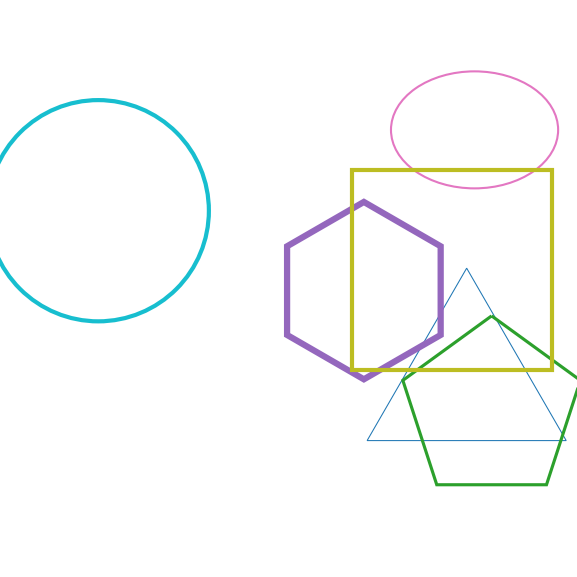[{"shape": "triangle", "thickness": 0.5, "radius": 1.0, "center": [0.808, 0.336]}, {"shape": "pentagon", "thickness": 1.5, "radius": 0.81, "center": [0.851, 0.291]}, {"shape": "hexagon", "thickness": 3, "radius": 0.77, "center": [0.63, 0.496]}, {"shape": "oval", "thickness": 1, "radius": 0.72, "center": [0.822, 0.774]}, {"shape": "square", "thickness": 2, "radius": 0.87, "center": [0.783, 0.531]}, {"shape": "circle", "thickness": 2, "radius": 0.96, "center": [0.17, 0.634]}]